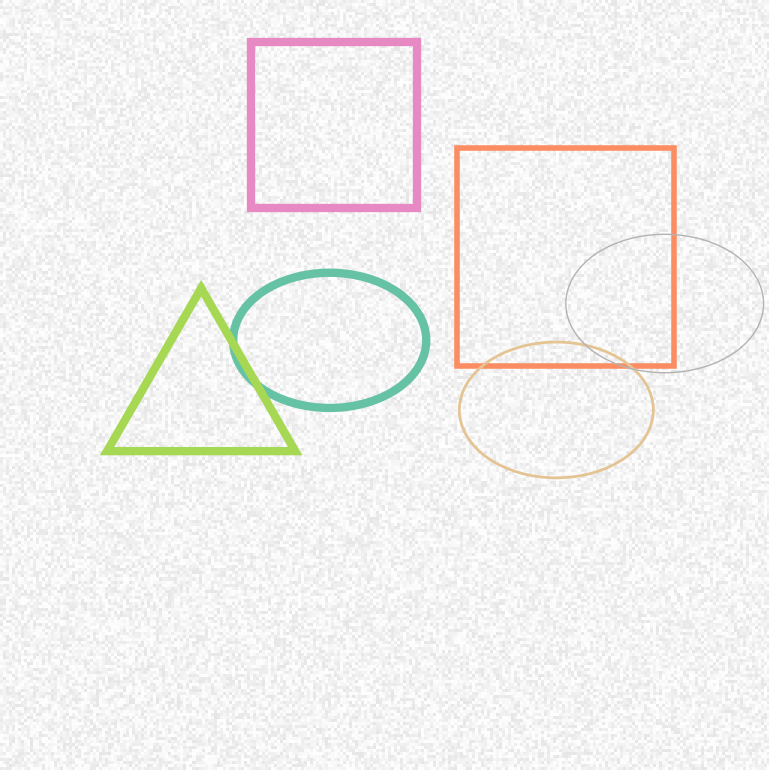[{"shape": "oval", "thickness": 3, "radius": 0.63, "center": [0.428, 0.558]}, {"shape": "square", "thickness": 2, "radius": 0.71, "center": [0.735, 0.666]}, {"shape": "square", "thickness": 3, "radius": 0.54, "center": [0.434, 0.838]}, {"shape": "triangle", "thickness": 3, "radius": 0.71, "center": [0.261, 0.485]}, {"shape": "oval", "thickness": 1, "radius": 0.63, "center": [0.722, 0.468]}, {"shape": "oval", "thickness": 0.5, "radius": 0.64, "center": [0.863, 0.606]}]